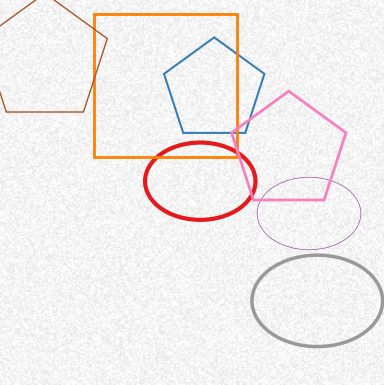[{"shape": "oval", "thickness": 3, "radius": 0.72, "center": [0.52, 0.529]}, {"shape": "pentagon", "thickness": 1.5, "radius": 0.69, "center": [0.556, 0.766]}, {"shape": "oval", "thickness": 0.5, "radius": 0.67, "center": [0.803, 0.445]}, {"shape": "square", "thickness": 2, "radius": 0.93, "center": [0.429, 0.777]}, {"shape": "pentagon", "thickness": 1, "radius": 0.85, "center": [0.117, 0.847]}, {"shape": "pentagon", "thickness": 2, "radius": 0.78, "center": [0.75, 0.607]}, {"shape": "oval", "thickness": 2.5, "radius": 0.85, "center": [0.824, 0.219]}]